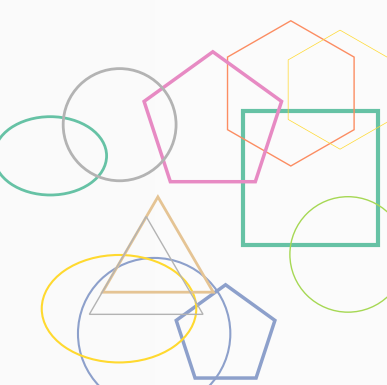[{"shape": "oval", "thickness": 2, "radius": 0.73, "center": [0.13, 0.595]}, {"shape": "square", "thickness": 3, "radius": 0.87, "center": [0.801, 0.537]}, {"shape": "hexagon", "thickness": 1, "radius": 0.94, "center": [0.75, 0.757]}, {"shape": "circle", "thickness": 1.5, "radius": 0.98, "center": [0.398, 0.133]}, {"shape": "pentagon", "thickness": 2.5, "radius": 0.67, "center": [0.582, 0.126]}, {"shape": "pentagon", "thickness": 2.5, "radius": 0.93, "center": [0.549, 0.679]}, {"shape": "circle", "thickness": 1, "radius": 0.75, "center": [0.898, 0.339]}, {"shape": "oval", "thickness": 1.5, "radius": 1.0, "center": [0.307, 0.198]}, {"shape": "hexagon", "thickness": 0.5, "radius": 0.77, "center": [0.878, 0.767]}, {"shape": "triangle", "thickness": 2, "radius": 0.83, "center": [0.407, 0.324]}, {"shape": "circle", "thickness": 2, "radius": 0.73, "center": [0.309, 0.676]}, {"shape": "triangle", "thickness": 1, "radius": 0.85, "center": [0.377, 0.268]}]